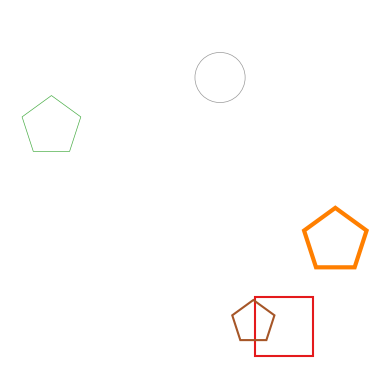[{"shape": "square", "thickness": 1.5, "radius": 0.38, "center": [0.737, 0.152]}, {"shape": "pentagon", "thickness": 0.5, "radius": 0.4, "center": [0.134, 0.672]}, {"shape": "pentagon", "thickness": 3, "radius": 0.43, "center": [0.871, 0.375]}, {"shape": "pentagon", "thickness": 1.5, "radius": 0.29, "center": [0.658, 0.163]}, {"shape": "circle", "thickness": 0.5, "radius": 0.33, "center": [0.572, 0.799]}]